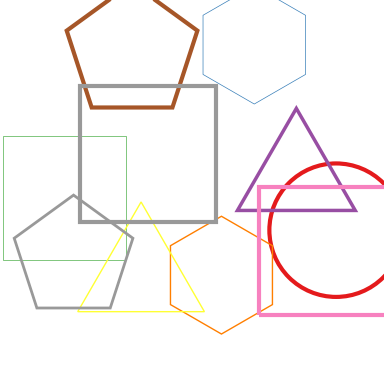[{"shape": "circle", "thickness": 3, "radius": 0.87, "center": [0.873, 0.402]}, {"shape": "hexagon", "thickness": 0.5, "radius": 0.77, "center": [0.66, 0.883]}, {"shape": "square", "thickness": 0.5, "radius": 0.8, "center": [0.167, 0.485]}, {"shape": "triangle", "thickness": 2.5, "radius": 0.88, "center": [0.77, 0.542]}, {"shape": "hexagon", "thickness": 1, "radius": 0.76, "center": [0.575, 0.285]}, {"shape": "triangle", "thickness": 1, "radius": 0.95, "center": [0.366, 0.285]}, {"shape": "pentagon", "thickness": 3, "radius": 0.89, "center": [0.343, 0.865]}, {"shape": "square", "thickness": 3, "radius": 0.83, "center": [0.84, 0.348]}, {"shape": "square", "thickness": 3, "radius": 0.88, "center": [0.385, 0.6]}, {"shape": "pentagon", "thickness": 2, "radius": 0.81, "center": [0.191, 0.331]}]